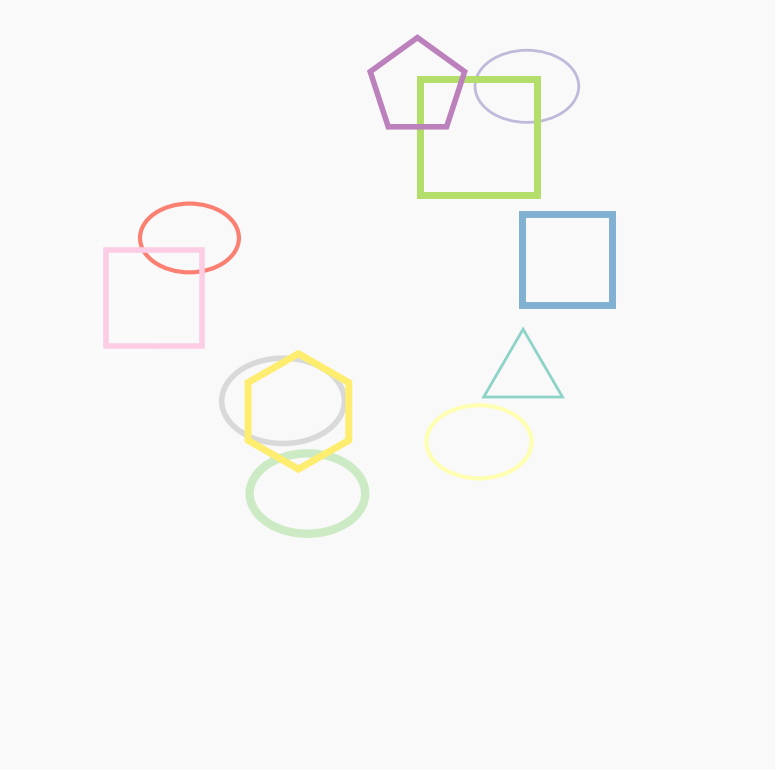[{"shape": "triangle", "thickness": 1, "radius": 0.29, "center": [0.675, 0.514]}, {"shape": "oval", "thickness": 1.5, "radius": 0.34, "center": [0.618, 0.426]}, {"shape": "oval", "thickness": 1, "radius": 0.33, "center": [0.68, 0.888]}, {"shape": "oval", "thickness": 1.5, "radius": 0.32, "center": [0.244, 0.691]}, {"shape": "square", "thickness": 2.5, "radius": 0.29, "center": [0.732, 0.663]}, {"shape": "square", "thickness": 2.5, "radius": 0.38, "center": [0.617, 0.822]}, {"shape": "square", "thickness": 2, "radius": 0.31, "center": [0.199, 0.613]}, {"shape": "oval", "thickness": 2, "radius": 0.4, "center": [0.365, 0.479]}, {"shape": "pentagon", "thickness": 2, "radius": 0.32, "center": [0.539, 0.887]}, {"shape": "oval", "thickness": 3, "radius": 0.37, "center": [0.397, 0.359]}, {"shape": "hexagon", "thickness": 2.5, "radius": 0.38, "center": [0.385, 0.466]}]